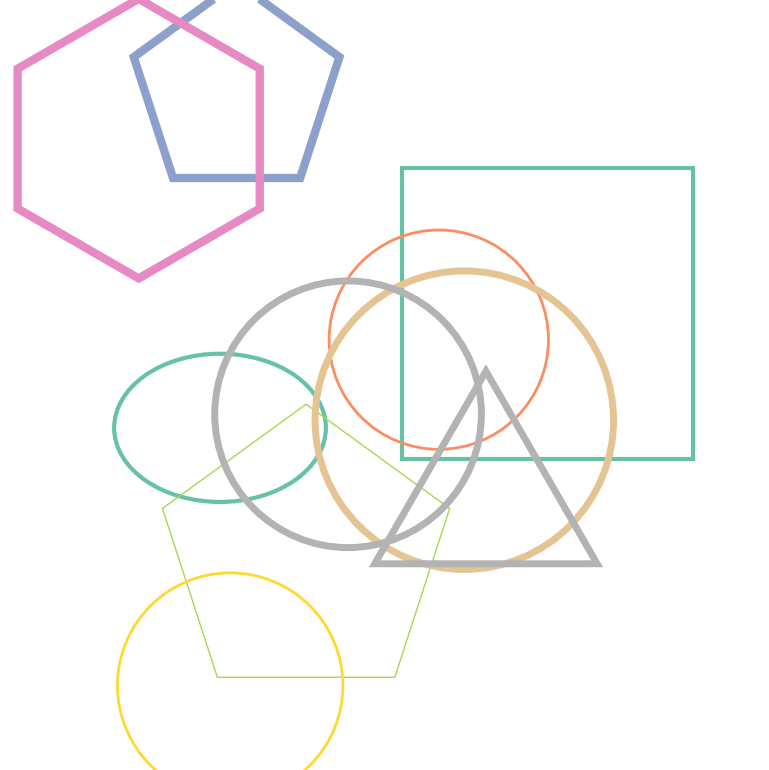[{"shape": "oval", "thickness": 1.5, "radius": 0.69, "center": [0.286, 0.444]}, {"shape": "square", "thickness": 1.5, "radius": 0.94, "center": [0.711, 0.593]}, {"shape": "circle", "thickness": 1, "radius": 0.71, "center": [0.57, 0.559]}, {"shape": "pentagon", "thickness": 3, "radius": 0.7, "center": [0.307, 0.882]}, {"shape": "hexagon", "thickness": 3, "radius": 0.91, "center": [0.18, 0.82]}, {"shape": "pentagon", "thickness": 0.5, "radius": 0.98, "center": [0.397, 0.279]}, {"shape": "circle", "thickness": 1, "radius": 0.73, "center": [0.299, 0.11]}, {"shape": "circle", "thickness": 2.5, "radius": 0.97, "center": [0.603, 0.454]}, {"shape": "triangle", "thickness": 2.5, "radius": 0.83, "center": [0.631, 0.351]}, {"shape": "circle", "thickness": 2.5, "radius": 0.87, "center": [0.452, 0.462]}]